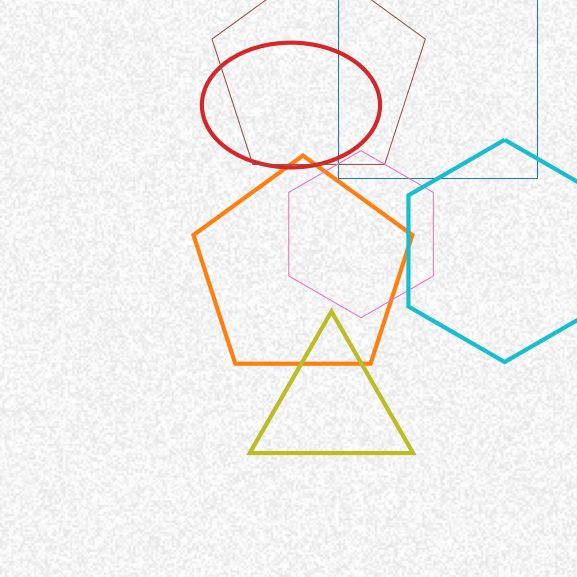[{"shape": "square", "thickness": 0.5, "radius": 0.86, "center": [0.758, 0.864]}, {"shape": "pentagon", "thickness": 2, "radius": 1.0, "center": [0.525, 0.531]}, {"shape": "oval", "thickness": 2, "radius": 0.77, "center": [0.504, 0.817]}, {"shape": "pentagon", "thickness": 0.5, "radius": 0.97, "center": [0.552, 0.871]}, {"shape": "hexagon", "thickness": 0.5, "radius": 0.72, "center": [0.625, 0.594]}, {"shape": "triangle", "thickness": 2, "radius": 0.82, "center": [0.574, 0.296]}, {"shape": "hexagon", "thickness": 2, "radius": 0.96, "center": [0.874, 0.565]}]